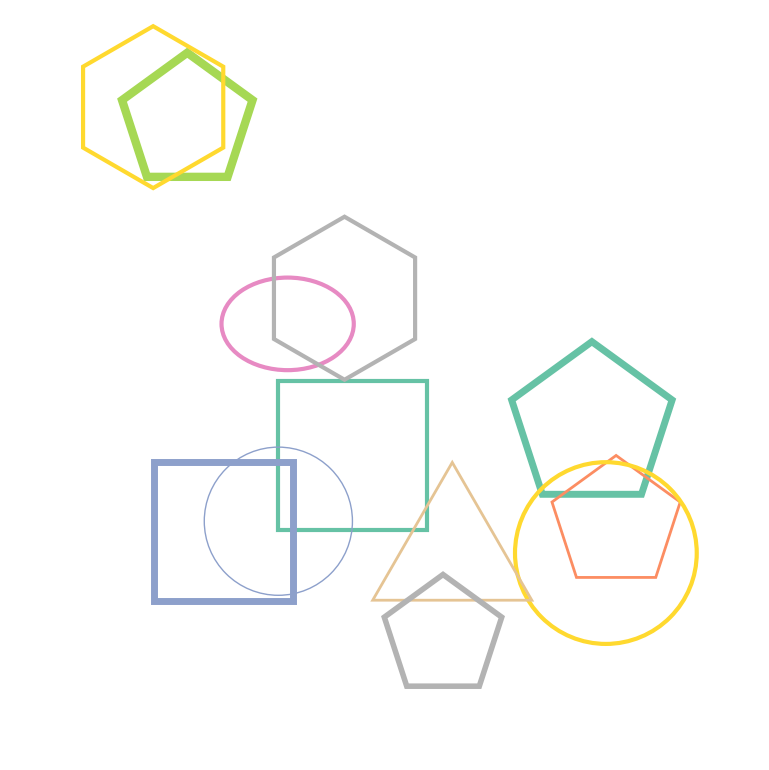[{"shape": "square", "thickness": 1.5, "radius": 0.48, "center": [0.458, 0.408]}, {"shape": "pentagon", "thickness": 2.5, "radius": 0.55, "center": [0.769, 0.447]}, {"shape": "pentagon", "thickness": 1, "radius": 0.44, "center": [0.8, 0.321]}, {"shape": "circle", "thickness": 0.5, "radius": 0.48, "center": [0.361, 0.323]}, {"shape": "square", "thickness": 2.5, "radius": 0.45, "center": [0.29, 0.31]}, {"shape": "oval", "thickness": 1.5, "radius": 0.43, "center": [0.374, 0.579]}, {"shape": "pentagon", "thickness": 3, "radius": 0.45, "center": [0.243, 0.842]}, {"shape": "circle", "thickness": 1.5, "radius": 0.59, "center": [0.787, 0.282]}, {"shape": "hexagon", "thickness": 1.5, "radius": 0.53, "center": [0.199, 0.861]}, {"shape": "triangle", "thickness": 1, "radius": 0.6, "center": [0.587, 0.28]}, {"shape": "hexagon", "thickness": 1.5, "radius": 0.53, "center": [0.447, 0.613]}, {"shape": "pentagon", "thickness": 2, "radius": 0.4, "center": [0.575, 0.174]}]